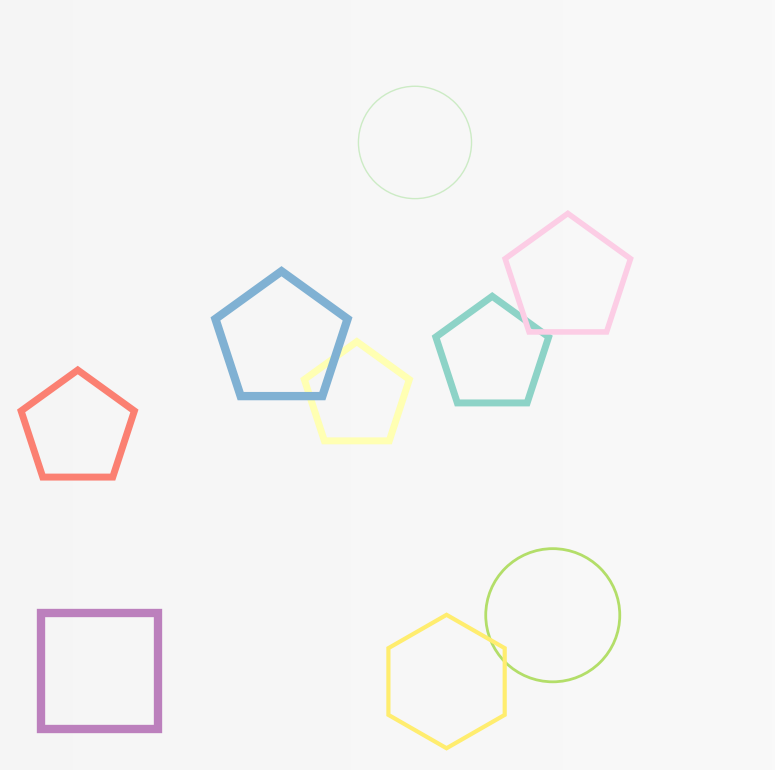[{"shape": "pentagon", "thickness": 2.5, "radius": 0.38, "center": [0.635, 0.539]}, {"shape": "pentagon", "thickness": 2.5, "radius": 0.36, "center": [0.46, 0.485]}, {"shape": "pentagon", "thickness": 2.5, "radius": 0.38, "center": [0.1, 0.443]}, {"shape": "pentagon", "thickness": 3, "radius": 0.45, "center": [0.363, 0.558]}, {"shape": "circle", "thickness": 1, "radius": 0.43, "center": [0.713, 0.201]}, {"shape": "pentagon", "thickness": 2, "radius": 0.43, "center": [0.733, 0.638]}, {"shape": "square", "thickness": 3, "radius": 0.38, "center": [0.128, 0.128]}, {"shape": "circle", "thickness": 0.5, "radius": 0.36, "center": [0.535, 0.815]}, {"shape": "hexagon", "thickness": 1.5, "radius": 0.43, "center": [0.576, 0.115]}]